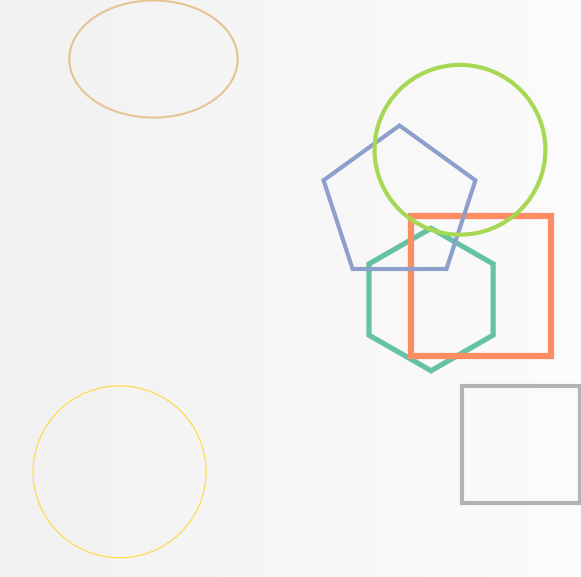[{"shape": "hexagon", "thickness": 2.5, "radius": 0.62, "center": [0.742, 0.48]}, {"shape": "square", "thickness": 3, "radius": 0.6, "center": [0.827, 0.504]}, {"shape": "pentagon", "thickness": 2, "radius": 0.69, "center": [0.687, 0.644]}, {"shape": "circle", "thickness": 2, "radius": 0.73, "center": [0.791, 0.74]}, {"shape": "circle", "thickness": 0.5, "radius": 0.74, "center": [0.206, 0.182]}, {"shape": "oval", "thickness": 1, "radius": 0.72, "center": [0.264, 0.897]}, {"shape": "square", "thickness": 2, "radius": 0.51, "center": [0.897, 0.229]}]